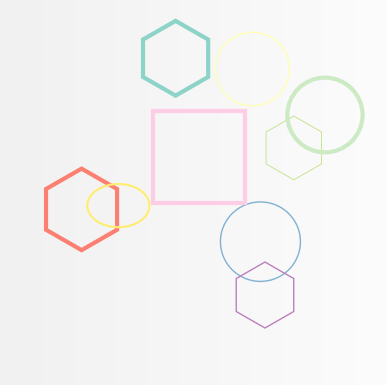[{"shape": "hexagon", "thickness": 3, "radius": 0.49, "center": [0.453, 0.849]}, {"shape": "circle", "thickness": 1, "radius": 0.48, "center": [0.651, 0.821]}, {"shape": "hexagon", "thickness": 3, "radius": 0.53, "center": [0.211, 0.456]}, {"shape": "circle", "thickness": 1, "radius": 0.52, "center": [0.672, 0.372]}, {"shape": "hexagon", "thickness": 0.5, "radius": 0.41, "center": [0.758, 0.616]}, {"shape": "square", "thickness": 3, "radius": 0.6, "center": [0.514, 0.593]}, {"shape": "hexagon", "thickness": 1, "radius": 0.43, "center": [0.684, 0.234]}, {"shape": "circle", "thickness": 3, "radius": 0.49, "center": [0.839, 0.701]}, {"shape": "oval", "thickness": 1.5, "radius": 0.4, "center": [0.306, 0.466]}]